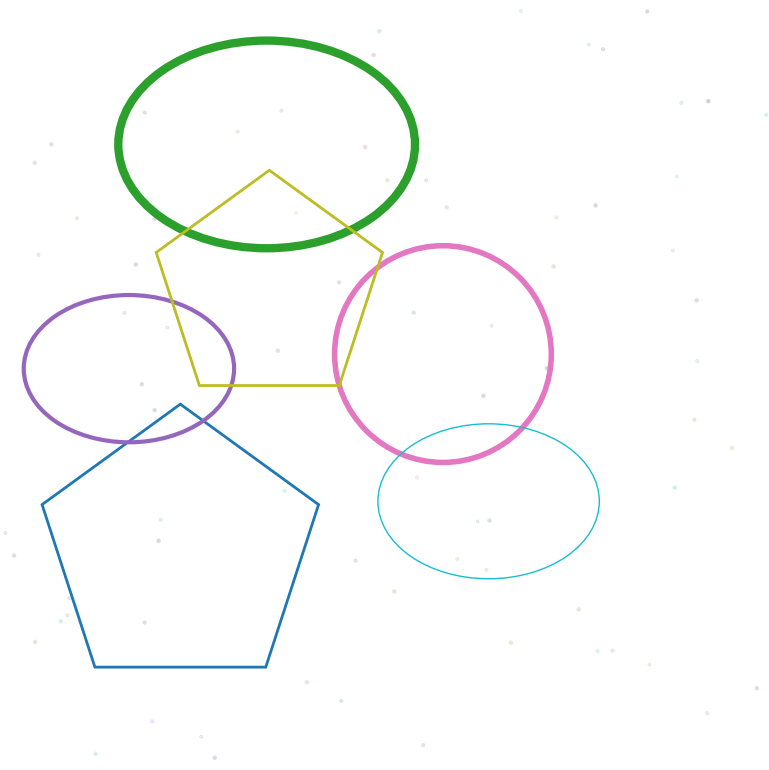[{"shape": "pentagon", "thickness": 1, "radius": 0.94, "center": [0.234, 0.286]}, {"shape": "oval", "thickness": 3, "radius": 0.96, "center": [0.346, 0.812]}, {"shape": "oval", "thickness": 1.5, "radius": 0.68, "center": [0.167, 0.521]}, {"shape": "circle", "thickness": 2, "radius": 0.7, "center": [0.575, 0.54]}, {"shape": "pentagon", "thickness": 1, "radius": 0.77, "center": [0.35, 0.624]}, {"shape": "oval", "thickness": 0.5, "radius": 0.72, "center": [0.635, 0.349]}]